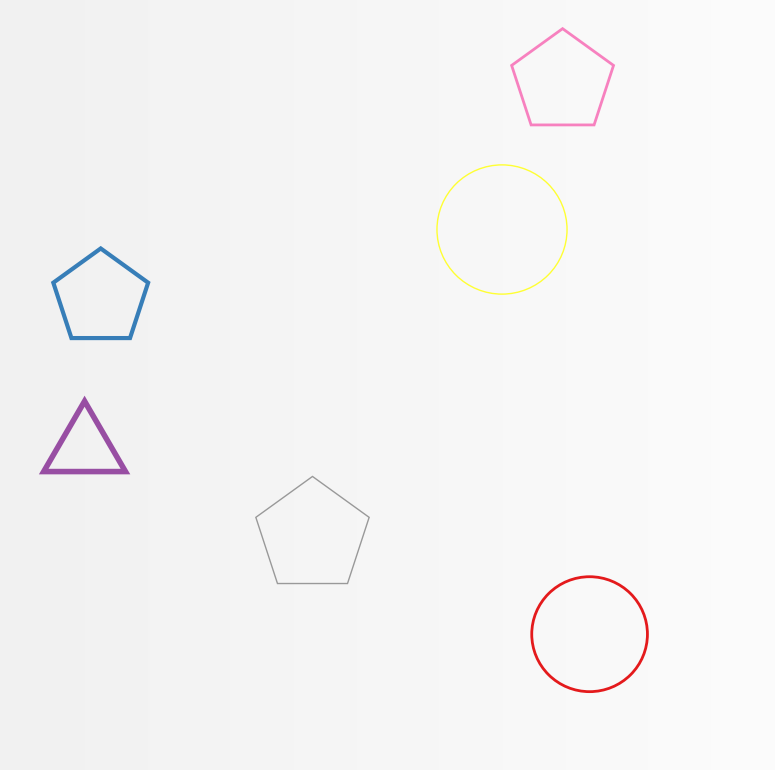[{"shape": "circle", "thickness": 1, "radius": 0.37, "center": [0.761, 0.176]}, {"shape": "pentagon", "thickness": 1.5, "radius": 0.32, "center": [0.13, 0.613]}, {"shape": "triangle", "thickness": 2, "radius": 0.3, "center": [0.109, 0.418]}, {"shape": "circle", "thickness": 0.5, "radius": 0.42, "center": [0.648, 0.702]}, {"shape": "pentagon", "thickness": 1, "radius": 0.35, "center": [0.726, 0.894]}, {"shape": "pentagon", "thickness": 0.5, "radius": 0.38, "center": [0.403, 0.304]}]